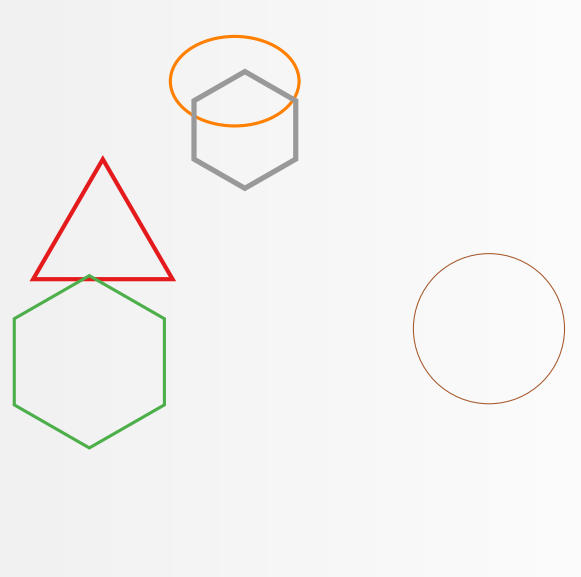[{"shape": "triangle", "thickness": 2, "radius": 0.69, "center": [0.177, 0.585]}, {"shape": "hexagon", "thickness": 1.5, "radius": 0.75, "center": [0.154, 0.373]}, {"shape": "oval", "thickness": 1.5, "radius": 0.55, "center": [0.404, 0.859]}, {"shape": "circle", "thickness": 0.5, "radius": 0.65, "center": [0.841, 0.43]}, {"shape": "hexagon", "thickness": 2.5, "radius": 0.51, "center": [0.421, 0.774]}]